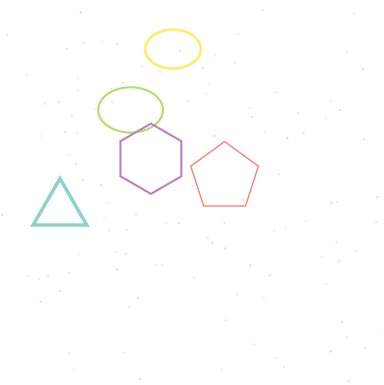[{"shape": "triangle", "thickness": 2.5, "radius": 0.4, "center": [0.156, 0.456]}, {"shape": "pentagon", "thickness": 1, "radius": 0.46, "center": [0.583, 0.54]}, {"shape": "oval", "thickness": 1.5, "radius": 0.42, "center": [0.339, 0.714]}, {"shape": "hexagon", "thickness": 1.5, "radius": 0.46, "center": [0.392, 0.588]}, {"shape": "oval", "thickness": 2, "radius": 0.36, "center": [0.449, 0.872]}]